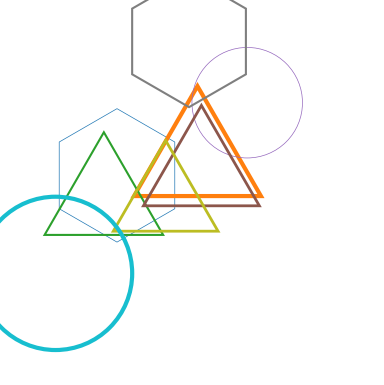[{"shape": "hexagon", "thickness": 0.5, "radius": 0.87, "center": [0.304, 0.544]}, {"shape": "triangle", "thickness": 3, "radius": 0.95, "center": [0.513, 0.586]}, {"shape": "triangle", "thickness": 1.5, "radius": 0.89, "center": [0.27, 0.479]}, {"shape": "circle", "thickness": 0.5, "radius": 0.72, "center": [0.642, 0.733]}, {"shape": "triangle", "thickness": 2, "radius": 0.87, "center": [0.523, 0.552]}, {"shape": "hexagon", "thickness": 1.5, "radius": 0.85, "center": [0.491, 0.892]}, {"shape": "triangle", "thickness": 2, "radius": 0.79, "center": [0.43, 0.478]}, {"shape": "circle", "thickness": 3, "radius": 1.0, "center": [0.144, 0.29]}]